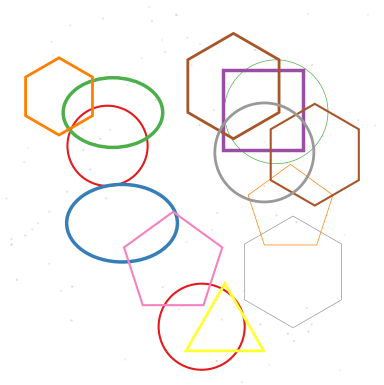[{"shape": "circle", "thickness": 1.5, "radius": 0.56, "center": [0.524, 0.151]}, {"shape": "circle", "thickness": 1.5, "radius": 0.52, "center": [0.279, 0.621]}, {"shape": "oval", "thickness": 2.5, "radius": 0.72, "center": [0.317, 0.42]}, {"shape": "oval", "thickness": 2.5, "radius": 0.65, "center": [0.293, 0.708]}, {"shape": "circle", "thickness": 0.5, "radius": 0.67, "center": [0.717, 0.71]}, {"shape": "square", "thickness": 2.5, "radius": 0.52, "center": [0.683, 0.715]}, {"shape": "pentagon", "thickness": 0.5, "radius": 0.58, "center": [0.755, 0.457]}, {"shape": "hexagon", "thickness": 2, "radius": 0.5, "center": [0.153, 0.75]}, {"shape": "triangle", "thickness": 2, "radius": 0.58, "center": [0.584, 0.147]}, {"shape": "hexagon", "thickness": 1.5, "radius": 0.66, "center": [0.818, 0.598]}, {"shape": "hexagon", "thickness": 2, "radius": 0.68, "center": [0.606, 0.776]}, {"shape": "pentagon", "thickness": 1.5, "radius": 0.67, "center": [0.45, 0.316]}, {"shape": "hexagon", "thickness": 0.5, "radius": 0.73, "center": [0.761, 0.294]}, {"shape": "circle", "thickness": 2, "radius": 0.64, "center": [0.687, 0.604]}]